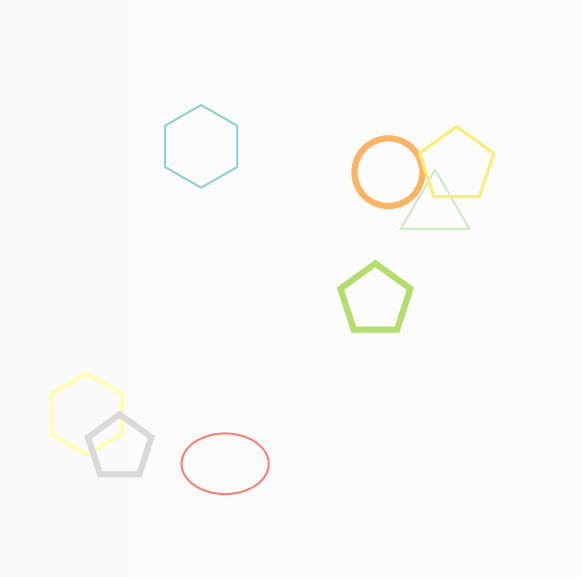[{"shape": "hexagon", "thickness": 1, "radius": 0.36, "center": [0.346, 0.746]}, {"shape": "hexagon", "thickness": 2, "radius": 0.35, "center": [0.149, 0.282]}, {"shape": "oval", "thickness": 1, "radius": 0.38, "center": [0.387, 0.196]}, {"shape": "circle", "thickness": 3, "radius": 0.29, "center": [0.668, 0.701]}, {"shape": "pentagon", "thickness": 3, "radius": 0.32, "center": [0.646, 0.48]}, {"shape": "pentagon", "thickness": 3, "radius": 0.29, "center": [0.206, 0.224]}, {"shape": "triangle", "thickness": 1, "radius": 0.34, "center": [0.749, 0.637]}, {"shape": "pentagon", "thickness": 1.5, "radius": 0.33, "center": [0.786, 0.713]}]